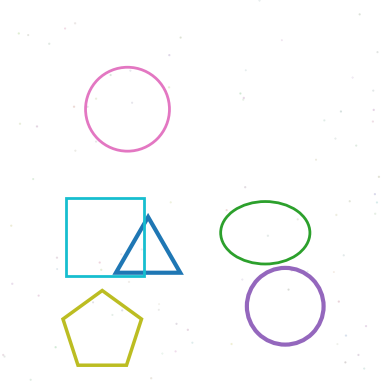[{"shape": "triangle", "thickness": 3, "radius": 0.48, "center": [0.385, 0.34]}, {"shape": "oval", "thickness": 2, "radius": 0.58, "center": [0.689, 0.395]}, {"shape": "circle", "thickness": 3, "radius": 0.5, "center": [0.741, 0.205]}, {"shape": "circle", "thickness": 2, "radius": 0.54, "center": [0.331, 0.716]}, {"shape": "pentagon", "thickness": 2.5, "radius": 0.54, "center": [0.266, 0.138]}, {"shape": "square", "thickness": 2, "radius": 0.51, "center": [0.273, 0.385]}]